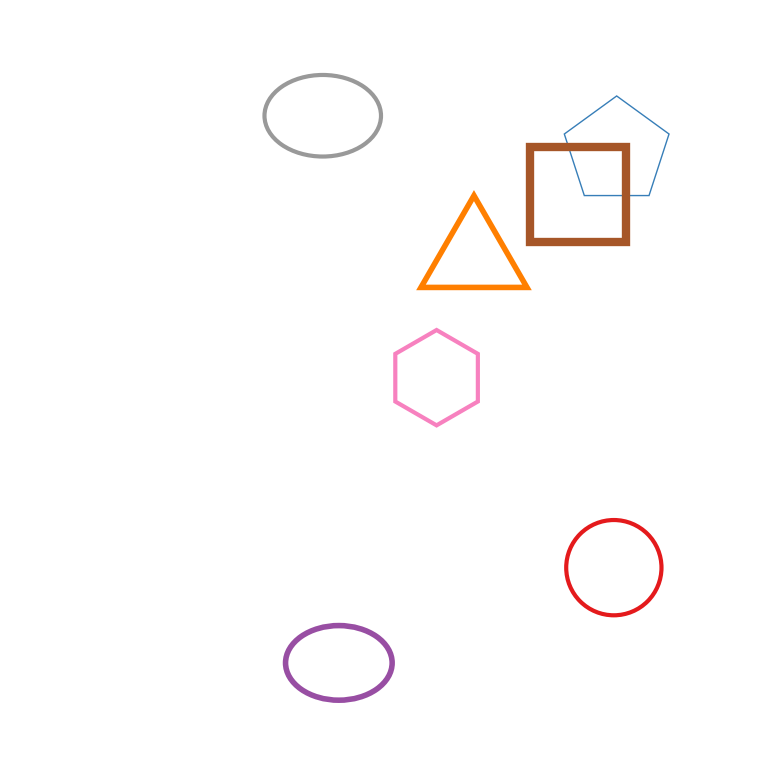[{"shape": "circle", "thickness": 1.5, "radius": 0.31, "center": [0.797, 0.263]}, {"shape": "pentagon", "thickness": 0.5, "radius": 0.36, "center": [0.801, 0.804]}, {"shape": "oval", "thickness": 2, "radius": 0.35, "center": [0.44, 0.139]}, {"shape": "triangle", "thickness": 2, "radius": 0.4, "center": [0.616, 0.666]}, {"shape": "square", "thickness": 3, "radius": 0.31, "center": [0.751, 0.747]}, {"shape": "hexagon", "thickness": 1.5, "radius": 0.31, "center": [0.567, 0.509]}, {"shape": "oval", "thickness": 1.5, "radius": 0.38, "center": [0.419, 0.85]}]